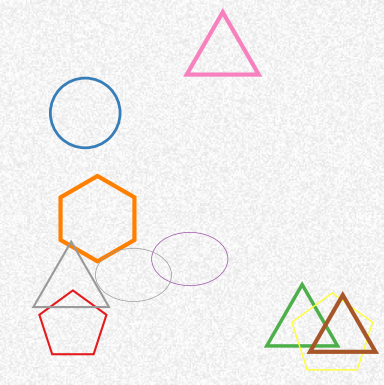[{"shape": "pentagon", "thickness": 1.5, "radius": 0.46, "center": [0.189, 0.154]}, {"shape": "circle", "thickness": 2, "radius": 0.45, "center": [0.221, 0.707]}, {"shape": "triangle", "thickness": 2.5, "radius": 0.53, "center": [0.785, 0.155]}, {"shape": "oval", "thickness": 0.5, "radius": 0.49, "center": [0.493, 0.327]}, {"shape": "hexagon", "thickness": 3, "radius": 0.55, "center": [0.253, 0.432]}, {"shape": "pentagon", "thickness": 1, "radius": 0.55, "center": [0.863, 0.129]}, {"shape": "triangle", "thickness": 3, "radius": 0.49, "center": [0.89, 0.135]}, {"shape": "triangle", "thickness": 3, "radius": 0.54, "center": [0.579, 0.86]}, {"shape": "triangle", "thickness": 1.5, "radius": 0.57, "center": [0.185, 0.259]}, {"shape": "oval", "thickness": 0.5, "radius": 0.49, "center": [0.347, 0.286]}]